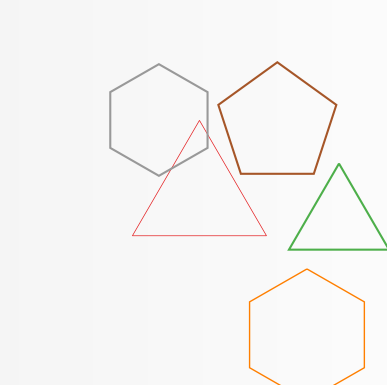[{"shape": "triangle", "thickness": 0.5, "radius": 1.0, "center": [0.515, 0.488]}, {"shape": "triangle", "thickness": 1.5, "radius": 0.75, "center": [0.875, 0.426]}, {"shape": "hexagon", "thickness": 1, "radius": 0.86, "center": [0.792, 0.13]}, {"shape": "pentagon", "thickness": 1.5, "radius": 0.8, "center": [0.716, 0.678]}, {"shape": "hexagon", "thickness": 1.5, "radius": 0.72, "center": [0.41, 0.688]}]